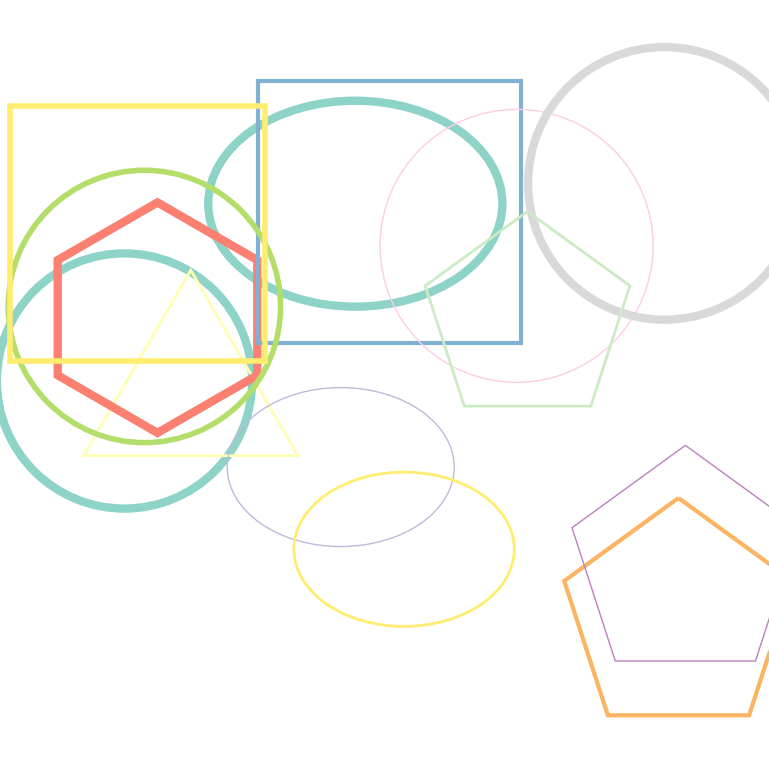[{"shape": "circle", "thickness": 3, "radius": 0.83, "center": [0.162, 0.505]}, {"shape": "oval", "thickness": 3, "radius": 0.95, "center": [0.461, 0.735]}, {"shape": "triangle", "thickness": 1, "radius": 0.8, "center": [0.248, 0.488]}, {"shape": "oval", "thickness": 0.5, "radius": 0.74, "center": [0.442, 0.393]}, {"shape": "hexagon", "thickness": 3, "radius": 0.75, "center": [0.205, 0.587]}, {"shape": "square", "thickness": 1.5, "radius": 0.85, "center": [0.505, 0.725]}, {"shape": "pentagon", "thickness": 1.5, "radius": 0.78, "center": [0.881, 0.197]}, {"shape": "circle", "thickness": 2, "radius": 0.88, "center": [0.187, 0.602]}, {"shape": "circle", "thickness": 0.5, "radius": 0.89, "center": [0.671, 0.681]}, {"shape": "circle", "thickness": 3, "radius": 0.89, "center": [0.863, 0.762]}, {"shape": "pentagon", "thickness": 0.5, "radius": 0.77, "center": [0.89, 0.267]}, {"shape": "pentagon", "thickness": 1, "radius": 0.7, "center": [0.685, 0.586]}, {"shape": "oval", "thickness": 1, "radius": 0.72, "center": [0.525, 0.287]}, {"shape": "square", "thickness": 2, "radius": 0.83, "center": [0.179, 0.697]}]